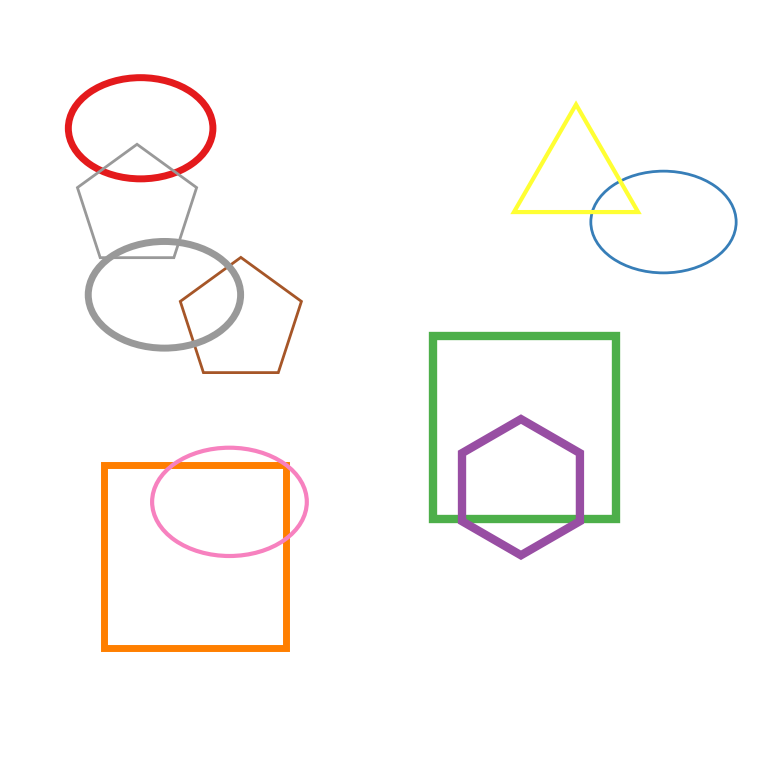[{"shape": "oval", "thickness": 2.5, "radius": 0.47, "center": [0.183, 0.833]}, {"shape": "oval", "thickness": 1, "radius": 0.47, "center": [0.862, 0.712]}, {"shape": "square", "thickness": 3, "radius": 0.6, "center": [0.681, 0.445]}, {"shape": "hexagon", "thickness": 3, "radius": 0.44, "center": [0.677, 0.367]}, {"shape": "square", "thickness": 2.5, "radius": 0.59, "center": [0.253, 0.277]}, {"shape": "triangle", "thickness": 1.5, "radius": 0.47, "center": [0.748, 0.771]}, {"shape": "pentagon", "thickness": 1, "radius": 0.41, "center": [0.313, 0.583]}, {"shape": "oval", "thickness": 1.5, "radius": 0.5, "center": [0.298, 0.348]}, {"shape": "oval", "thickness": 2.5, "radius": 0.49, "center": [0.214, 0.617]}, {"shape": "pentagon", "thickness": 1, "radius": 0.41, "center": [0.178, 0.731]}]